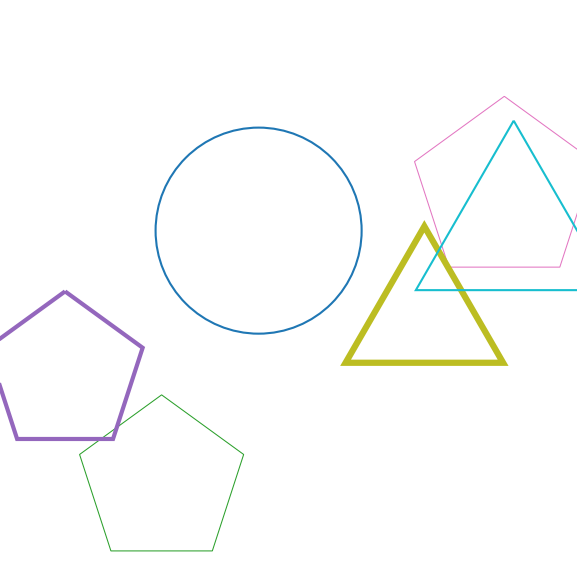[{"shape": "circle", "thickness": 1, "radius": 0.89, "center": [0.448, 0.6]}, {"shape": "pentagon", "thickness": 0.5, "radius": 0.75, "center": [0.28, 0.166]}, {"shape": "pentagon", "thickness": 2, "radius": 0.71, "center": [0.113, 0.353]}, {"shape": "pentagon", "thickness": 0.5, "radius": 0.82, "center": [0.873, 0.669]}, {"shape": "triangle", "thickness": 3, "radius": 0.79, "center": [0.735, 0.45]}, {"shape": "triangle", "thickness": 1, "radius": 0.98, "center": [0.89, 0.595]}]